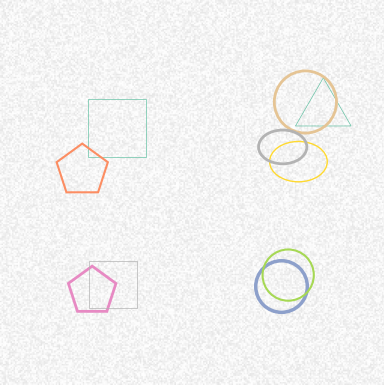[{"shape": "square", "thickness": 0.5, "radius": 0.38, "center": [0.304, 0.667]}, {"shape": "triangle", "thickness": 0.5, "radius": 0.42, "center": [0.84, 0.714]}, {"shape": "pentagon", "thickness": 1.5, "radius": 0.35, "center": [0.214, 0.557]}, {"shape": "circle", "thickness": 2.5, "radius": 0.33, "center": [0.731, 0.256]}, {"shape": "pentagon", "thickness": 2, "radius": 0.32, "center": [0.239, 0.244]}, {"shape": "circle", "thickness": 1.5, "radius": 0.33, "center": [0.749, 0.285]}, {"shape": "oval", "thickness": 1, "radius": 0.37, "center": [0.775, 0.58]}, {"shape": "circle", "thickness": 2, "radius": 0.4, "center": [0.793, 0.735]}, {"shape": "oval", "thickness": 2, "radius": 0.31, "center": [0.734, 0.618]}, {"shape": "square", "thickness": 0.5, "radius": 0.31, "center": [0.293, 0.261]}]